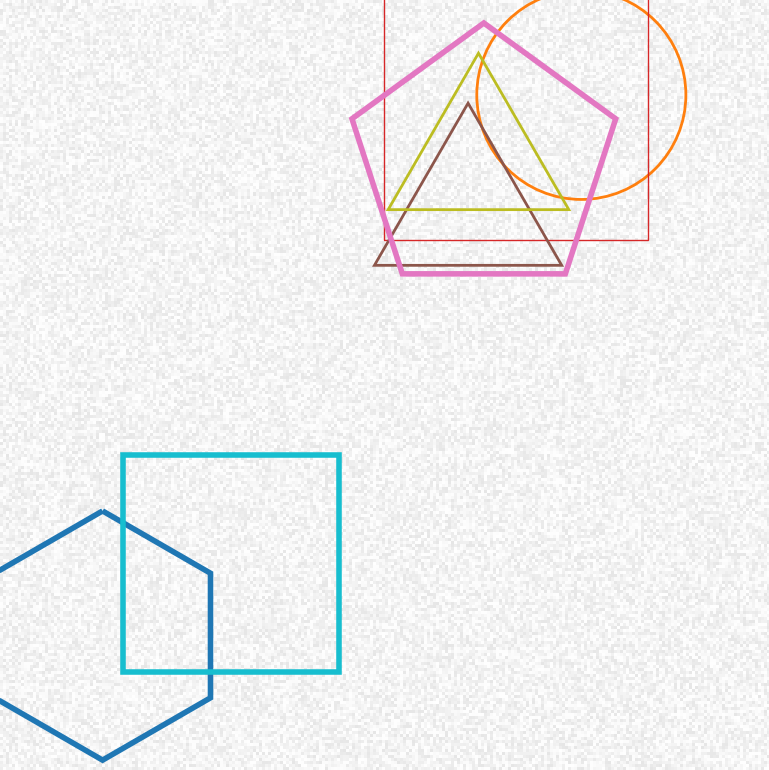[{"shape": "hexagon", "thickness": 2, "radius": 0.81, "center": [0.133, 0.175]}, {"shape": "circle", "thickness": 1, "radius": 0.68, "center": [0.755, 0.877]}, {"shape": "square", "thickness": 0.5, "radius": 0.86, "center": [0.67, 0.86]}, {"shape": "triangle", "thickness": 1, "radius": 0.7, "center": [0.608, 0.726]}, {"shape": "pentagon", "thickness": 2, "radius": 0.9, "center": [0.628, 0.79]}, {"shape": "triangle", "thickness": 1, "radius": 0.68, "center": [0.621, 0.795]}, {"shape": "square", "thickness": 2, "radius": 0.7, "center": [0.3, 0.268]}]